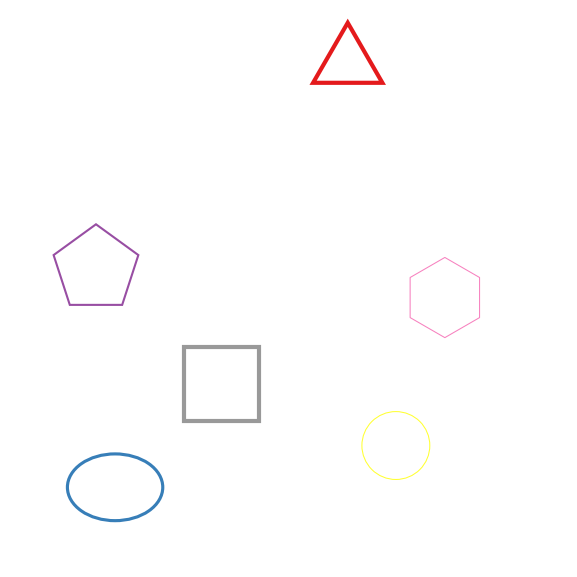[{"shape": "triangle", "thickness": 2, "radius": 0.35, "center": [0.602, 0.89]}, {"shape": "oval", "thickness": 1.5, "radius": 0.41, "center": [0.199, 0.155]}, {"shape": "pentagon", "thickness": 1, "radius": 0.39, "center": [0.166, 0.534]}, {"shape": "circle", "thickness": 0.5, "radius": 0.29, "center": [0.685, 0.228]}, {"shape": "hexagon", "thickness": 0.5, "radius": 0.35, "center": [0.77, 0.484]}, {"shape": "square", "thickness": 2, "radius": 0.32, "center": [0.384, 0.334]}]